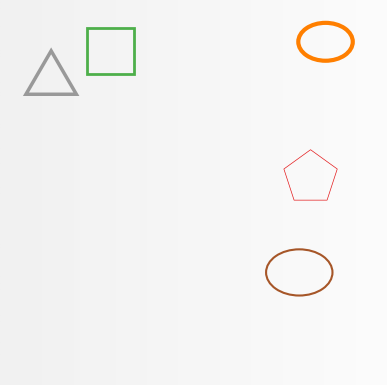[{"shape": "pentagon", "thickness": 0.5, "radius": 0.36, "center": [0.801, 0.539]}, {"shape": "square", "thickness": 2, "radius": 0.3, "center": [0.286, 0.867]}, {"shape": "oval", "thickness": 3, "radius": 0.35, "center": [0.84, 0.891]}, {"shape": "oval", "thickness": 1.5, "radius": 0.43, "center": [0.772, 0.292]}, {"shape": "triangle", "thickness": 2.5, "radius": 0.38, "center": [0.132, 0.793]}]